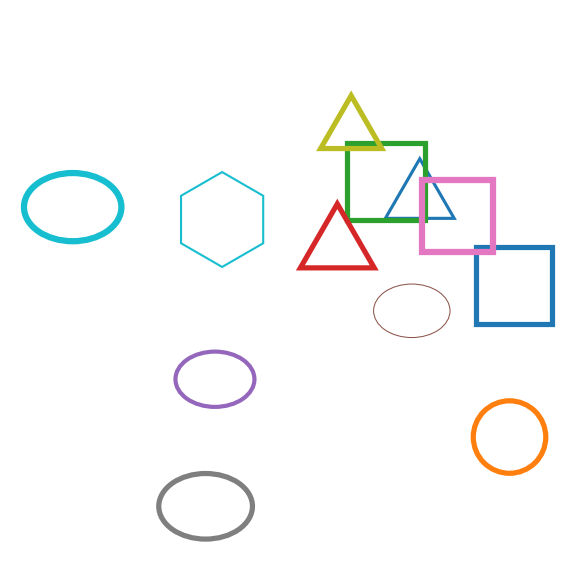[{"shape": "triangle", "thickness": 1.5, "radius": 0.34, "center": [0.727, 0.655]}, {"shape": "square", "thickness": 2.5, "radius": 0.33, "center": [0.89, 0.505]}, {"shape": "circle", "thickness": 2.5, "radius": 0.31, "center": [0.882, 0.242]}, {"shape": "square", "thickness": 2.5, "radius": 0.34, "center": [0.669, 0.685]}, {"shape": "triangle", "thickness": 2.5, "radius": 0.37, "center": [0.584, 0.572]}, {"shape": "oval", "thickness": 2, "radius": 0.34, "center": [0.372, 0.342]}, {"shape": "oval", "thickness": 0.5, "radius": 0.33, "center": [0.713, 0.461]}, {"shape": "square", "thickness": 3, "radius": 0.31, "center": [0.792, 0.625]}, {"shape": "oval", "thickness": 2.5, "radius": 0.41, "center": [0.356, 0.122]}, {"shape": "triangle", "thickness": 2.5, "radius": 0.31, "center": [0.608, 0.772]}, {"shape": "oval", "thickness": 3, "radius": 0.42, "center": [0.126, 0.64]}, {"shape": "hexagon", "thickness": 1, "radius": 0.41, "center": [0.385, 0.619]}]